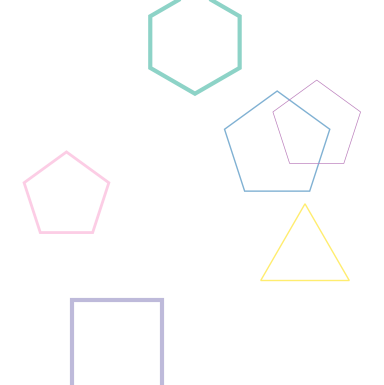[{"shape": "hexagon", "thickness": 3, "radius": 0.67, "center": [0.506, 0.891]}, {"shape": "square", "thickness": 3, "radius": 0.59, "center": [0.304, 0.104]}, {"shape": "pentagon", "thickness": 1, "radius": 0.72, "center": [0.72, 0.62]}, {"shape": "pentagon", "thickness": 2, "radius": 0.58, "center": [0.173, 0.49]}, {"shape": "pentagon", "thickness": 0.5, "radius": 0.6, "center": [0.823, 0.672]}, {"shape": "triangle", "thickness": 1, "radius": 0.66, "center": [0.792, 0.338]}]